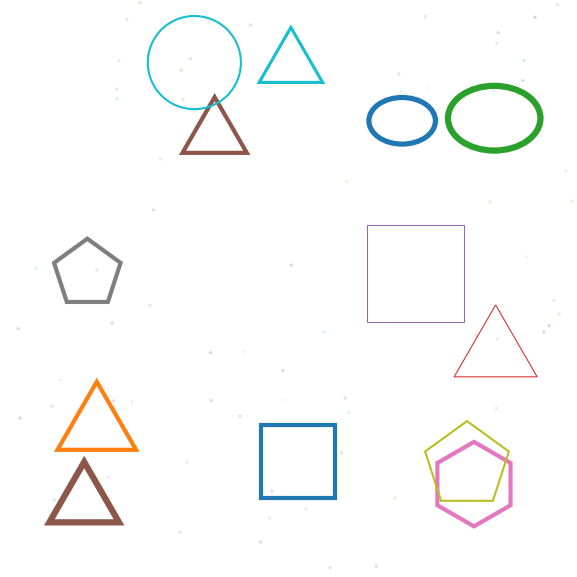[{"shape": "square", "thickness": 2, "radius": 0.32, "center": [0.516, 0.2]}, {"shape": "oval", "thickness": 2.5, "radius": 0.29, "center": [0.696, 0.79]}, {"shape": "triangle", "thickness": 2, "radius": 0.39, "center": [0.168, 0.26]}, {"shape": "oval", "thickness": 3, "radius": 0.4, "center": [0.856, 0.794]}, {"shape": "triangle", "thickness": 0.5, "radius": 0.41, "center": [0.858, 0.388]}, {"shape": "square", "thickness": 0.5, "radius": 0.42, "center": [0.72, 0.526]}, {"shape": "triangle", "thickness": 2, "radius": 0.32, "center": [0.372, 0.767]}, {"shape": "triangle", "thickness": 3, "radius": 0.35, "center": [0.146, 0.129]}, {"shape": "hexagon", "thickness": 2, "radius": 0.37, "center": [0.821, 0.161]}, {"shape": "pentagon", "thickness": 2, "radius": 0.3, "center": [0.151, 0.525]}, {"shape": "pentagon", "thickness": 1, "radius": 0.38, "center": [0.809, 0.194]}, {"shape": "triangle", "thickness": 1.5, "radius": 0.32, "center": [0.504, 0.888]}, {"shape": "circle", "thickness": 1, "radius": 0.4, "center": [0.337, 0.891]}]